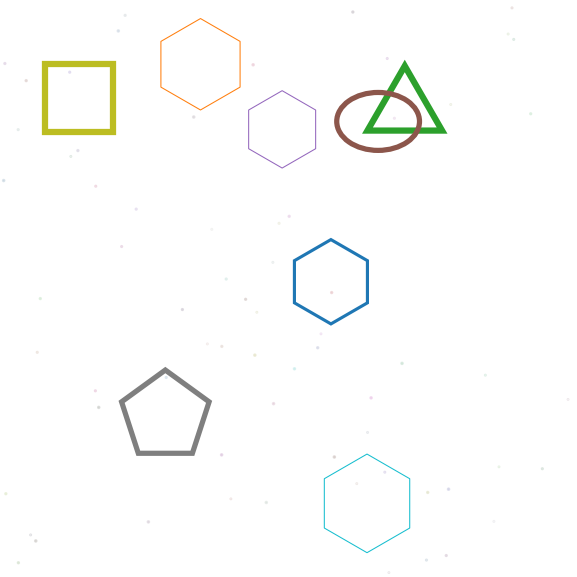[{"shape": "hexagon", "thickness": 1.5, "radius": 0.36, "center": [0.573, 0.511]}, {"shape": "hexagon", "thickness": 0.5, "radius": 0.4, "center": [0.347, 0.888]}, {"shape": "triangle", "thickness": 3, "radius": 0.37, "center": [0.701, 0.81]}, {"shape": "hexagon", "thickness": 0.5, "radius": 0.33, "center": [0.489, 0.775]}, {"shape": "oval", "thickness": 2.5, "radius": 0.36, "center": [0.655, 0.789]}, {"shape": "pentagon", "thickness": 2.5, "radius": 0.4, "center": [0.286, 0.279]}, {"shape": "square", "thickness": 3, "radius": 0.29, "center": [0.137, 0.829]}, {"shape": "hexagon", "thickness": 0.5, "radius": 0.43, "center": [0.636, 0.127]}]